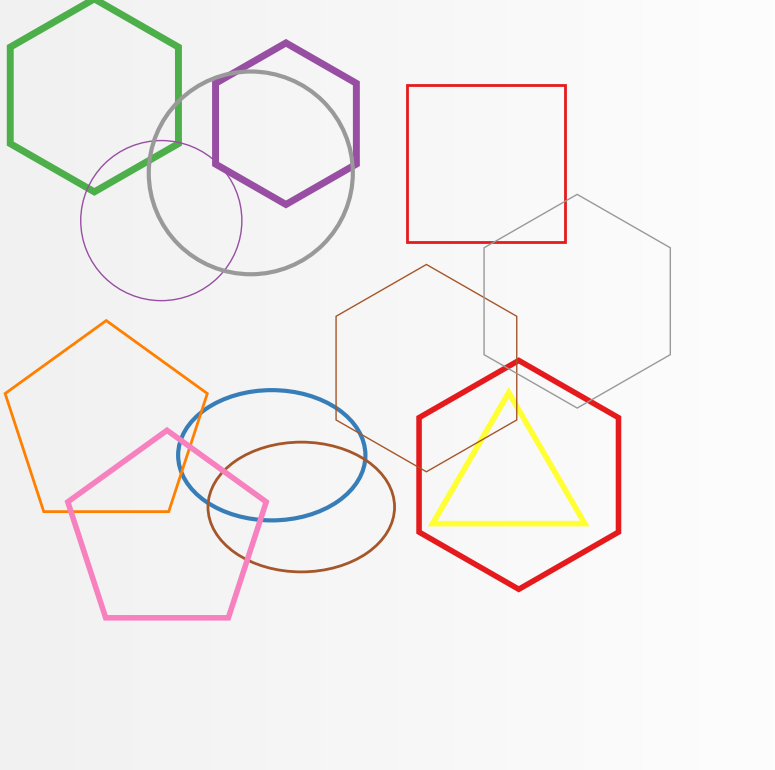[{"shape": "square", "thickness": 1, "radius": 0.51, "center": [0.627, 0.788]}, {"shape": "hexagon", "thickness": 2, "radius": 0.74, "center": [0.669, 0.383]}, {"shape": "oval", "thickness": 1.5, "radius": 0.6, "center": [0.351, 0.409]}, {"shape": "hexagon", "thickness": 2.5, "radius": 0.63, "center": [0.122, 0.876]}, {"shape": "circle", "thickness": 0.5, "radius": 0.52, "center": [0.208, 0.714]}, {"shape": "hexagon", "thickness": 2.5, "radius": 0.52, "center": [0.369, 0.839]}, {"shape": "pentagon", "thickness": 1, "radius": 0.69, "center": [0.137, 0.447]}, {"shape": "triangle", "thickness": 2, "radius": 0.57, "center": [0.656, 0.377]}, {"shape": "hexagon", "thickness": 0.5, "radius": 0.67, "center": [0.55, 0.522]}, {"shape": "oval", "thickness": 1, "radius": 0.6, "center": [0.389, 0.342]}, {"shape": "pentagon", "thickness": 2, "radius": 0.67, "center": [0.216, 0.307]}, {"shape": "hexagon", "thickness": 0.5, "radius": 0.69, "center": [0.745, 0.609]}, {"shape": "circle", "thickness": 1.5, "radius": 0.66, "center": [0.324, 0.775]}]